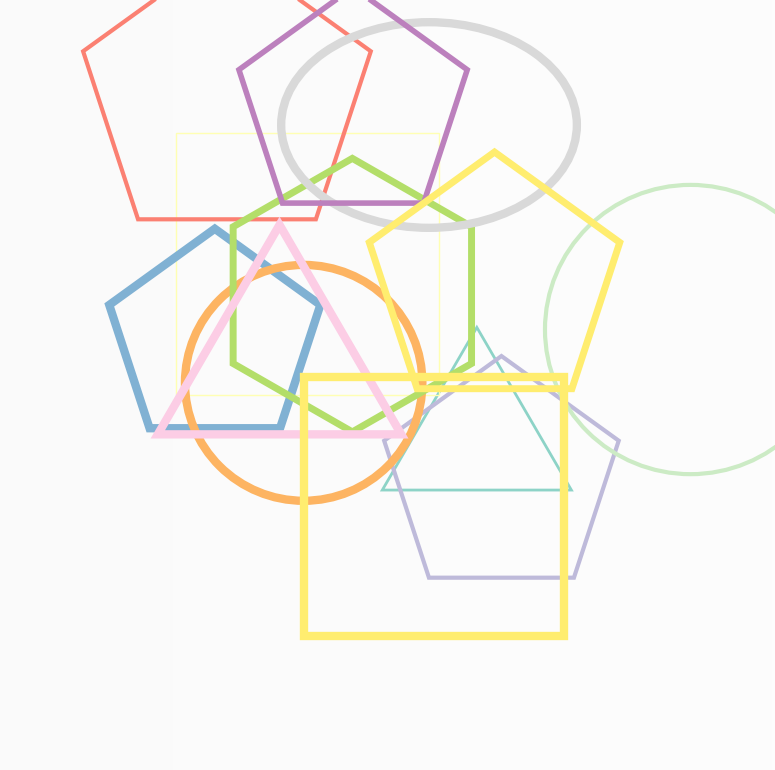[{"shape": "triangle", "thickness": 1, "radius": 0.7, "center": [0.615, 0.434]}, {"shape": "square", "thickness": 0.5, "radius": 0.85, "center": [0.397, 0.657]}, {"shape": "pentagon", "thickness": 1.5, "radius": 0.8, "center": [0.647, 0.378]}, {"shape": "pentagon", "thickness": 1.5, "radius": 0.98, "center": [0.293, 0.873]}, {"shape": "pentagon", "thickness": 3, "radius": 0.72, "center": [0.277, 0.56]}, {"shape": "circle", "thickness": 3, "radius": 0.77, "center": [0.392, 0.503]}, {"shape": "hexagon", "thickness": 2.5, "radius": 0.89, "center": [0.455, 0.617]}, {"shape": "triangle", "thickness": 3, "radius": 0.91, "center": [0.361, 0.527]}, {"shape": "oval", "thickness": 3, "radius": 0.95, "center": [0.554, 0.838]}, {"shape": "pentagon", "thickness": 2, "radius": 0.77, "center": [0.456, 0.862]}, {"shape": "circle", "thickness": 1.5, "radius": 0.94, "center": [0.891, 0.572]}, {"shape": "pentagon", "thickness": 2.5, "radius": 0.85, "center": [0.638, 0.633]}, {"shape": "square", "thickness": 3, "radius": 0.84, "center": [0.56, 0.342]}]